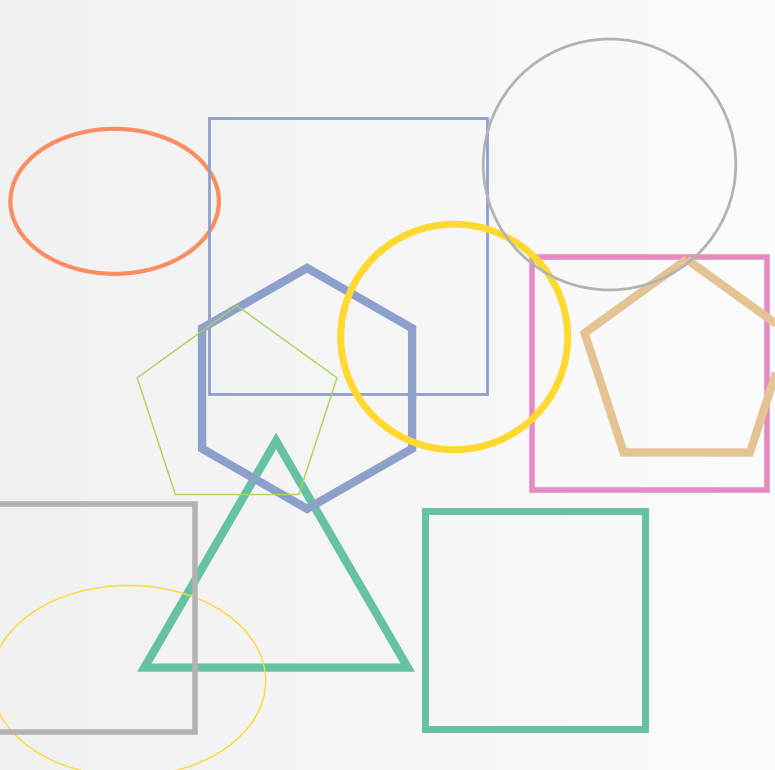[{"shape": "square", "thickness": 2.5, "radius": 0.71, "center": [0.69, 0.195]}, {"shape": "triangle", "thickness": 3, "radius": 0.98, "center": [0.356, 0.231]}, {"shape": "oval", "thickness": 1.5, "radius": 0.67, "center": [0.148, 0.739]}, {"shape": "hexagon", "thickness": 3, "radius": 0.78, "center": [0.396, 0.496]}, {"shape": "square", "thickness": 1, "radius": 0.9, "center": [0.449, 0.668]}, {"shape": "square", "thickness": 2, "radius": 0.76, "center": [0.838, 0.515]}, {"shape": "pentagon", "thickness": 0.5, "radius": 0.68, "center": [0.306, 0.467]}, {"shape": "circle", "thickness": 2.5, "radius": 0.73, "center": [0.586, 0.562]}, {"shape": "oval", "thickness": 0.5, "radius": 0.89, "center": [0.166, 0.116]}, {"shape": "pentagon", "thickness": 3, "radius": 0.69, "center": [0.886, 0.525]}, {"shape": "square", "thickness": 2, "radius": 0.74, "center": [0.104, 0.197]}, {"shape": "circle", "thickness": 1, "radius": 0.81, "center": [0.786, 0.786]}]